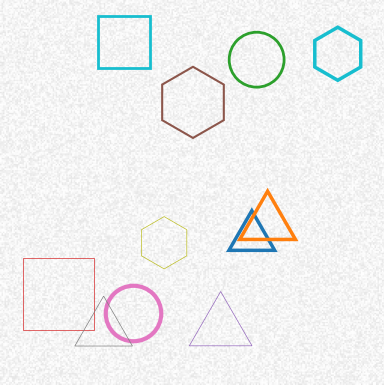[{"shape": "triangle", "thickness": 2.5, "radius": 0.34, "center": [0.654, 0.384]}, {"shape": "triangle", "thickness": 2.5, "radius": 0.42, "center": [0.695, 0.42]}, {"shape": "circle", "thickness": 2, "radius": 0.36, "center": [0.667, 0.845]}, {"shape": "square", "thickness": 0.5, "radius": 0.47, "center": [0.152, 0.237]}, {"shape": "triangle", "thickness": 0.5, "radius": 0.47, "center": [0.573, 0.149]}, {"shape": "hexagon", "thickness": 1.5, "radius": 0.46, "center": [0.501, 0.734]}, {"shape": "circle", "thickness": 3, "radius": 0.36, "center": [0.347, 0.186]}, {"shape": "triangle", "thickness": 0.5, "radius": 0.43, "center": [0.269, 0.144]}, {"shape": "hexagon", "thickness": 0.5, "radius": 0.34, "center": [0.426, 0.369]}, {"shape": "hexagon", "thickness": 2.5, "radius": 0.34, "center": [0.877, 0.86]}, {"shape": "square", "thickness": 2, "radius": 0.34, "center": [0.322, 0.891]}]